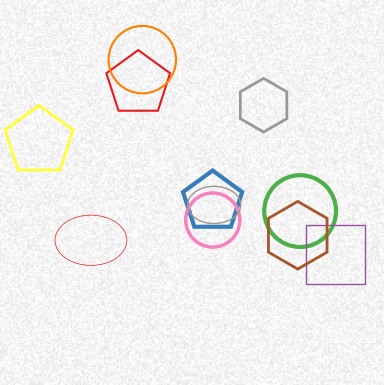[{"shape": "oval", "thickness": 0.5, "radius": 0.47, "center": [0.236, 0.376]}, {"shape": "pentagon", "thickness": 1.5, "radius": 0.44, "center": [0.359, 0.783]}, {"shape": "pentagon", "thickness": 3, "radius": 0.4, "center": [0.552, 0.476]}, {"shape": "circle", "thickness": 3, "radius": 0.47, "center": [0.78, 0.452]}, {"shape": "square", "thickness": 1, "radius": 0.38, "center": [0.872, 0.34]}, {"shape": "circle", "thickness": 1.5, "radius": 0.44, "center": [0.37, 0.845]}, {"shape": "pentagon", "thickness": 2, "radius": 0.46, "center": [0.101, 0.634]}, {"shape": "hexagon", "thickness": 2, "radius": 0.44, "center": [0.773, 0.389]}, {"shape": "circle", "thickness": 2.5, "radius": 0.35, "center": [0.553, 0.428]}, {"shape": "oval", "thickness": 1, "radius": 0.34, "center": [0.556, 0.468]}, {"shape": "hexagon", "thickness": 2, "radius": 0.35, "center": [0.685, 0.727]}]